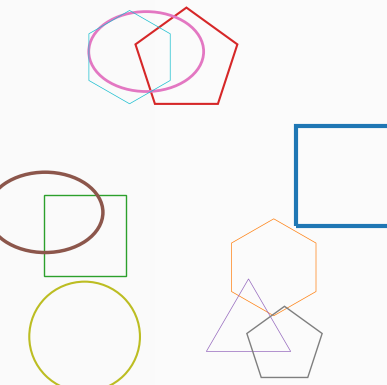[{"shape": "square", "thickness": 3, "radius": 0.65, "center": [0.894, 0.542]}, {"shape": "hexagon", "thickness": 0.5, "radius": 0.63, "center": [0.706, 0.306]}, {"shape": "square", "thickness": 1, "radius": 0.53, "center": [0.219, 0.389]}, {"shape": "pentagon", "thickness": 1.5, "radius": 0.69, "center": [0.481, 0.842]}, {"shape": "triangle", "thickness": 0.5, "radius": 0.63, "center": [0.641, 0.15]}, {"shape": "oval", "thickness": 2.5, "radius": 0.75, "center": [0.117, 0.448]}, {"shape": "oval", "thickness": 2, "radius": 0.74, "center": [0.377, 0.866]}, {"shape": "pentagon", "thickness": 1, "radius": 0.51, "center": [0.734, 0.102]}, {"shape": "circle", "thickness": 1.5, "radius": 0.71, "center": [0.218, 0.126]}, {"shape": "hexagon", "thickness": 0.5, "radius": 0.61, "center": [0.334, 0.852]}]